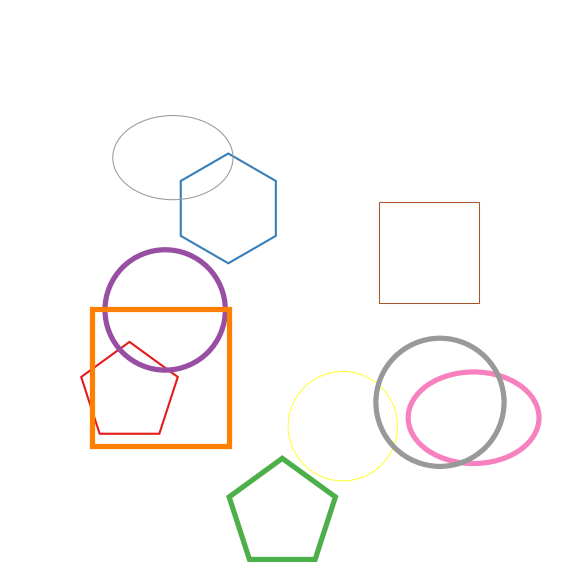[{"shape": "pentagon", "thickness": 1, "radius": 0.44, "center": [0.224, 0.319]}, {"shape": "hexagon", "thickness": 1, "radius": 0.48, "center": [0.395, 0.638]}, {"shape": "pentagon", "thickness": 2.5, "radius": 0.48, "center": [0.489, 0.109]}, {"shape": "circle", "thickness": 2.5, "radius": 0.52, "center": [0.286, 0.462]}, {"shape": "square", "thickness": 2.5, "radius": 0.59, "center": [0.278, 0.345]}, {"shape": "circle", "thickness": 0.5, "radius": 0.47, "center": [0.594, 0.261]}, {"shape": "square", "thickness": 0.5, "radius": 0.44, "center": [0.743, 0.562]}, {"shape": "oval", "thickness": 2.5, "radius": 0.57, "center": [0.82, 0.276]}, {"shape": "circle", "thickness": 2.5, "radius": 0.55, "center": [0.762, 0.303]}, {"shape": "oval", "thickness": 0.5, "radius": 0.52, "center": [0.299, 0.726]}]